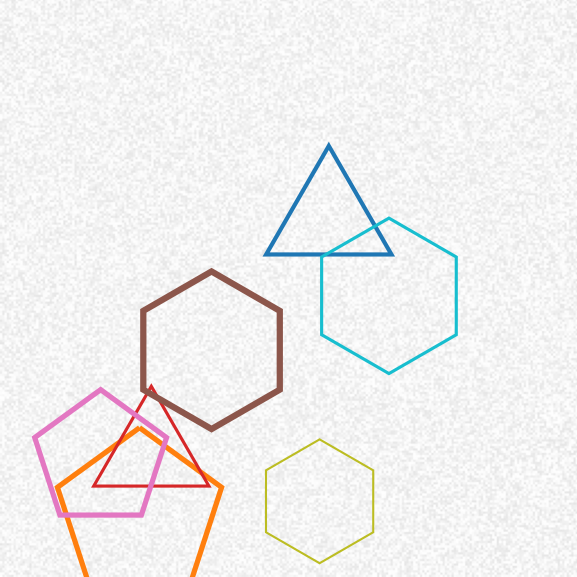[{"shape": "triangle", "thickness": 2, "radius": 0.63, "center": [0.569, 0.621]}, {"shape": "pentagon", "thickness": 2.5, "radius": 0.75, "center": [0.242, 0.109]}, {"shape": "triangle", "thickness": 1.5, "radius": 0.58, "center": [0.262, 0.215]}, {"shape": "hexagon", "thickness": 3, "radius": 0.68, "center": [0.366, 0.393]}, {"shape": "pentagon", "thickness": 2.5, "radius": 0.6, "center": [0.174, 0.204]}, {"shape": "hexagon", "thickness": 1, "radius": 0.54, "center": [0.553, 0.131]}, {"shape": "hexagon", "thickness": 1.5, "radius": 0.67, "center": [0.674, 0.487]}]